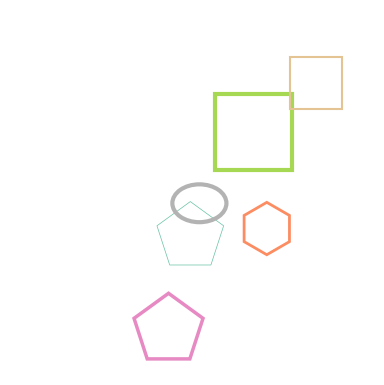[{"shape": "pentagon", "thickness": 0.5, "radius": 0.46, "center": [0.494, 0.385]}, {"shape": "hexagon", "thickness": 2, "radius": 0.34, "center": [0.693, 0.406]}, {"shape": "pentagon", "thickness": 2.5, "radius": 0.47, "center": [0.438, 0.144]}, {"shape": "square", "thickness": 3, "radius": 0.5, "center": [0.658, 0.658]}, {"shape": "square", "thickness": 1.5, "radius": 0.34, "center": [0.822, 0.783]}, {"shape": "oval", "thickness": 3, "radius": 0.35, "center": [0.518, 0.472]}]